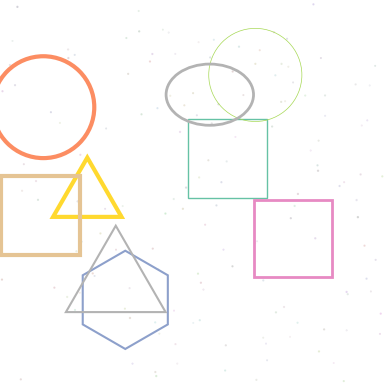[{"shape": "square", "thickness": 1, "radius": 0.51, "center": [0.591, 0.588]}, {"shape": "circle", "thickness": 3, "radius": 0.66, "center": [0.113, 0.722]}, {"shape": "hexagon", "thickness": 1.5, "radius": 0.64, "center": [0.325, 0.221]}, {"shape": "square", "thickness": 2, "radius": 0.5, "center": [0.761, 0.381]}, {"shape": "circle", "thickness": 0.5, "radius": 0.6, "center": [0.663, 0.805]}, {"shape": "triangle", "thickness": 3, "radius": 0.51, "center": [0.227, 0.488]}, {"shape": "square", "thickness": 3, "radius": 0.51, "center": [0.106, 0.441]}, {"shape": "oval", "thickness": 2, "radius": 0.57, "center": [0.545, 0.754]}, {"shape": "triangle", "thickness": 1.5, "radius": 0.75, "center": [0.301, 0.264]}]